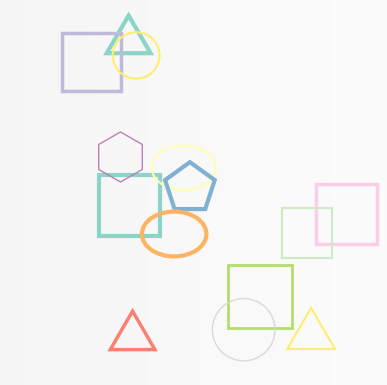[{"shape": "triangle", "thickness": 3, "radius": 0.33, "center": [0.332, 0.894]}, {"shape": "square", "thickness": 3, "radius": 0.39, "center": [0.333, 0.466]}, {"shape": "oval", "thickness": 1.5, "radius": 0.41, "center": [0.474, 0.564]}, {"shape": "square", "thickness": 2.5, "radius": 0.38, "center": [0.237, 0.838]}, {"shape": "triangle", "thickness": 2.5, "radius": 0.33, "center": [0.342, 0.125]}, {"shape": "pentagon", "thickness": 3, "radius": 0.34, "center": [0.49, 0.511]}, {"shape": "oval", "thickness": 3, "radius": 0.42, "center": [0.449, 0.392]}, {"shape": "square", "thickness": 2, "radius": 0.41, "center": [0.67, 0.229]}, {"shape": "square", "thickness": 2.5, "radius": 0.39, "center": [0.894, 0.444]}, {"shape": "circle", "thickness": 1, "radius": 0.4, "center": [0.629, 0.144]}, {"shape": "hexagon", "thickness": 1, "radius": 0.32, "center": [0.311, 0.592]}, {"shape": "square", "thickness": 1.5, "radius": 0.32, "center": [0.792, 0.395]}, {"shape": "circle", "thickness": 1.5, "radius": 0.3, "center": [0.351, 0.856]}, {"shape": "triangle", "thickness": 1.5, "radius": 0.36, "center": [0.803, 0.129]}]